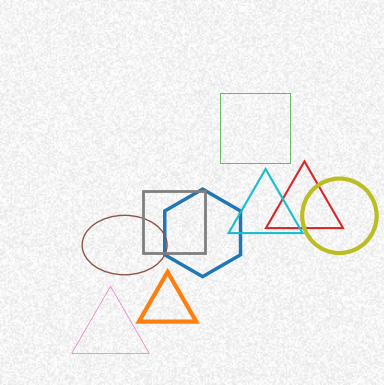[{"shape": "hexagon", "thickness": 2.5, "radius": 0.57, "center": [0.526, 0.395]}, {"shape": "triangle", "thickness": 3, "radius": 0.43, "center": [0.435, 0.208]}, {"shape": "square", "thickness": 0.5, "radius": 0.45, "center": [0.662, 0.667]}, {"shape": "triangle", "thickness": 1.5, "radius": 0.58, "center": [0.791, 0.465]}, {"shape": "oval", "thickness": 1, "radius": 0.55, "center": [0.324, 0.363]}, {"shape": "triangle", "thickness": 0.5, "radius": 0.58, "center": [0.287, 0.14]}, {"shape": "square", "thickness": 2, "radius": 0.4, "center": [0.451, 0.424]}, {"shape": "circle", "thickness": 3, "radius": 0.48, "center": [0.882, 0.439]}, {"shape": "triangle", "thickness": 1.5, "radius": 0.55, "center": [0.69, 0.45]}]